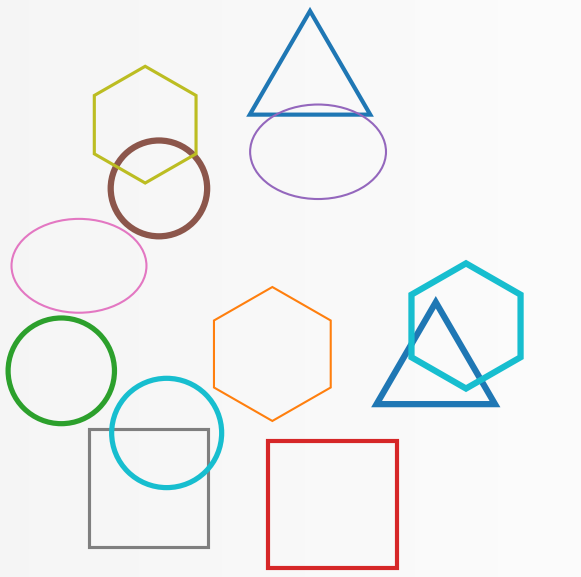[{"shape": "triangle", "thickness": 3, "radius": 0.59, "center": [0.75, 0.358]}, {"shape": "triangle", "thickness": 2, "radius": 0.6, "center": [0.533, 0.86]}, {"shape": "hexagon", "thickness": 1, "radius": 0.58, "center": [0.469, 0.386]}, {"shape": "circle", "thickness": 2.5, "radius": 0.46, "center": [0.105, 0.357]}, {"shape": "square", "thickness": 2, "radius": 0.55, "center": [0.572, 0.126]}, {"shape": "oval", "thickness": 1, "radius": 0.58, "center": [0.547, 0.736]}, {"shape": "circle", "thickness": 3, "radius": 0.41, "center": [0.273, 0.673]}, {"shape": "oval", "thickness": 1, "radius": 0.58, "center": [0.136, 0.539]}, {"shape": "square", "thickness": 1.5, "radius": 0.51, "center": [0.255, 0.155]}, {"shape": "hexagon", "thickness": 1.5, "radius": 0.51, "center": [0.25, 0.783]}, {"shape": "circle", "thickness": 2.5, "radius": 0.47, "center": [0.287, 0.249]}, {"shape": "hexagon", "thickness": 3, "radius": 0.54, "center": [0.802, 0.435]}]